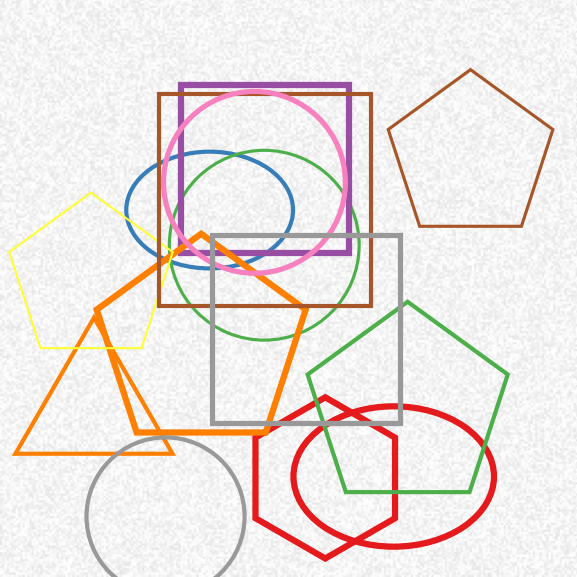[{"shape": "oval", "thickness": 3, "radius": 0.87, "center": [0.682, 0.174]}, {"shape": "hexagon", "thickness": 3, "radius": 0.7, "center": [0.563, 0.172]}, {"shape": "oval", "thickness": 2, "radius": 0.72, "center": [0.363, 0.635]}, {"shape": "pentagon", "thickness": 2, "radius": 0.91, "center": [0.706, 0.294]}, {"shape": "circle", "thickness": 1.5, "radius": 0.82, "center": [0.458, 0.575]}, {"shape": "square", "thickness": 3, "radius": 0.73, "center": [0.459, 0.707]}, {"shape": "triangle", "thickness": 2, "radius": 0.79, "center": [0.163, 0.292]}, {"shape": "pentagon", "thickness": 3, "radius": 0.95, "center": [0.348, 0.404]}, {"shape": "pentagon", "thickness": 1, "radius": 0.74, "center": [0.158, 0.517]}, {"shape": "pentagon", "thickness": 1.5, "radius": 0.75, "center": [0.815, 0.729]}, {"shape": "square", "thickness": 2, "radius": 0.92, "center": [0.459, 0.653]}, {"shape": "circle", "thickness": 2.5, "radius": 0.79, "center": [0.441, 0.683]}, {"shape": "circle", "thickness": 2, "radius": 0.68, "center": [0.287, 0.105]}, {"shape": "square", "thickness": 2.5, "radius": 0.82, "center": [0.53, 0.429]}]